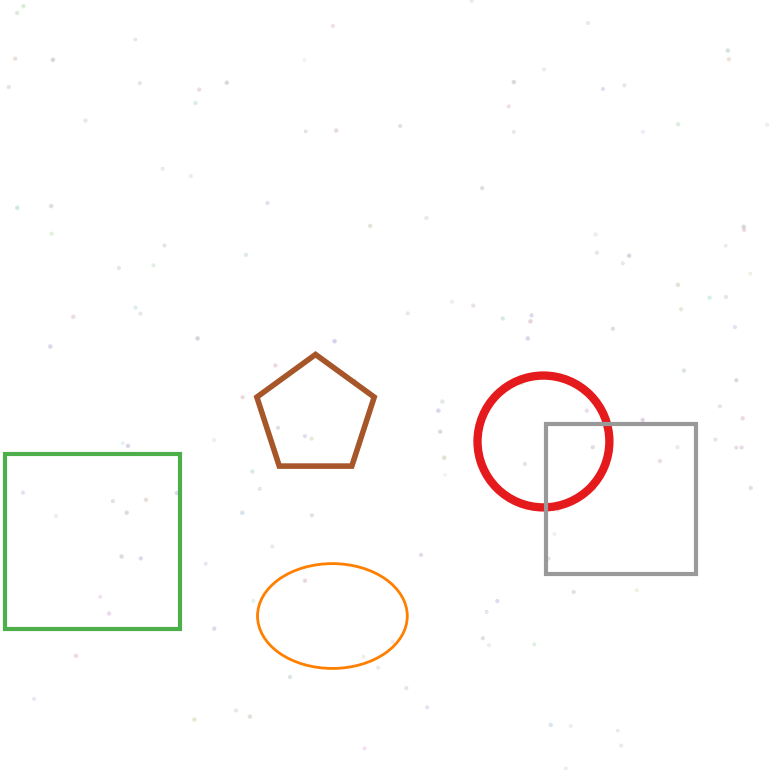[{"shape": "circle", "thickness": 3, "radius": 0.43, "center": [0.706, 0.427]}, {"shape": "square", "thickness": 1.5, "radius": 0.57, "center": [0.121, 0.297]}, {"shape": "oval", "thickness": 1, "radius": 0.49, "center": [0.432, 0.2]}, {"shape": "pentagon", "thickness": 2, "radius": 0.4, "center": [0.41, 0.46]}, {"shape": "square", "thickness": 1.5, "radius": 0.49, "center": [0.806, 0.352]}]